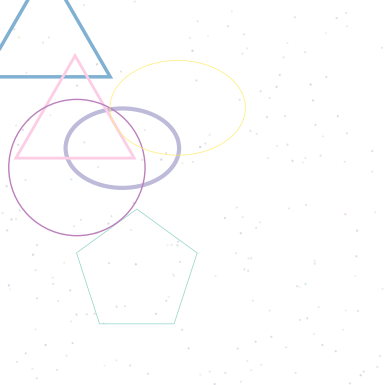[{"shape": "pentagon", "thickness": 0.5, "radius": 0.82, "center": [0.355, 0.292]}, {"shape": "oval", "thickness": 3, "radius": 0.74, "center": [0.318, 0.615]}, {"shape": "triangle", "thickness": 2.5, "radius": 0.95, "center": [0.122, 0.895]}, {"shape": "triangle", "thickness": 2, "radius": 0.89, "center": [0.195, 0.678]}, {"shape": "circle", "thickness": 1, "radius": 0.88, "center": [0.2, 0.565]}, {"shape": "oval", "thickness": 0.5, "radius": 0.88, "center": [0.462, 0.72]}]